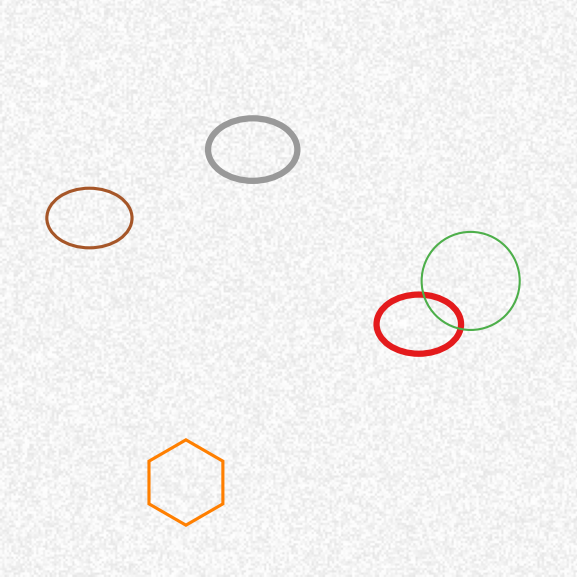[{"shape": "oval", "thickness": 3, "radius": 0.37, "center": [0.725, 0.438]}, {"shape": "circle", "thickness": 1, "radius": 0.42, "center": [0.815, 0.513]}, {"shape": "hexagon", "thickness": 1.5, "radius": 0.37, "center": [0.322, 0.164]}, {"shape": "oval", "thickness": 1.5, "radius": 0.37, "center": [0.155, 0.622]}, {"shape": "oval", "thickness": 3, "radius": 0.39, "center": [0.438, 0.74]}]